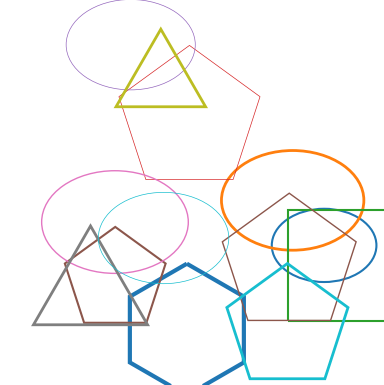[{"shape": "oval", "thickness": 1.5, "radius": 0.68, "center": [0.842, 0.363]}, {"shape": "hexagon", "thickness": 3, "radius": 0.85, "center": [0.485, 0.144]}, {"shape": "oval", "thickness": 2, "radius": 0.92, "center": [0.76, 0.48]}, {"shape": "square", "thickness": 1.5, "radius": 0.72, "center": [0.891, 0.309]}, {"shape": "pentagon", "thickness": 0.5, "radius": 0.96, "center": [0.492, 0.689]}, {"shape": "oval", "thickness": 0.5, "radius": 0.84, "center": [0.34, 0.884]}, {"shape": "pentagon", "thickness": 1.5, "radius": 0.69, "center": [0.299, 0.273]}, {"shape": "pentagon", "thickness": 1, "radius": 0.91, "center": [0.751, 0.315]}, {"shape": "oval", "thickness": 1, "radius": 0.95, "center": [0.299, 0.423]}, {"shape": "triangle", "thickness": 2, "radius": 0.86, "center": [0.235, 0.242]}, {"shape": "triangle", "thickness": 2, "radius": 0.67, "center": [0.418, 0.79]}, {"shape": "pentagon", "thickness": 2, "radius": 0.83, "center": [0.747, 0.15]}, {"shape": "oval", "thickness": 0.5, "radius": 0.85, "center": [0.425, 0.382]}]